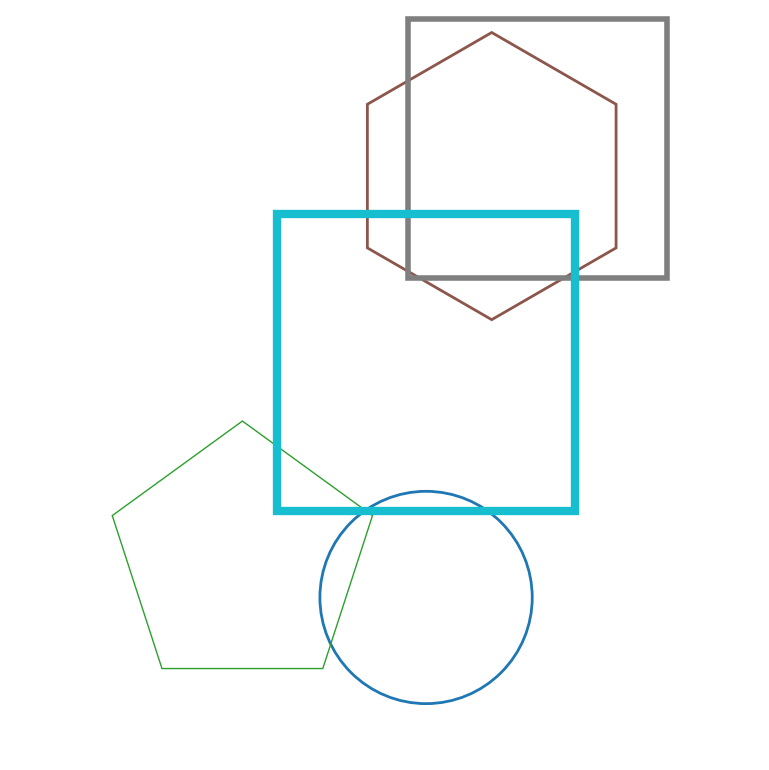[{"shape": "circle", "thickness": 1, "radius": 0.69, "center": [0.553, 0.224]}, {"shape": "pentagon", "thickness": 0.5, "radius": 0.89, "center": [0.315, 0.276]}, {"shape": "hexagon", "thickness": 1, "radius": 0.93, "center": [0.639, 0.771]}, {"shape": "square", "thickness": 2, "radius": 0.84, "center": [0.698, 0.807]}, {"shape": "square", "thickness": 3, "radius": 0.96, "center": [0.553, 0.529]}]